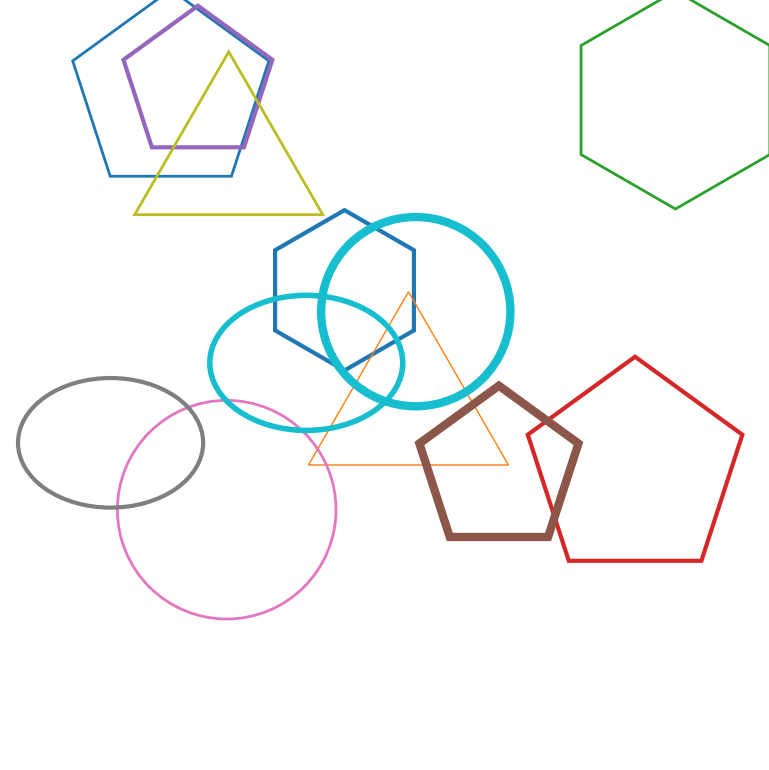[{"shape": "pentagon", "thickness": 1, "radius": 0.67, "center": [0.222, 0.879]}, {"shape": "hexagon", "thickness": 1.5, "radius": 0.52, "center": [0.447, 0.623]}, {"shape": "triangle", "thickness": 0.5, "radius": 0.75, "center": [0.53, 0.471]}, {"shape": "hexagon", "thickness": 1, "radius": 0.71, "center": [0.877, 0.87]}, {"shape": "pentagon", "thickness": 1.5, "radius": 0.73, "center": [0.825, 0.39]}, {"shape": "pentagon", "thickness": 1.5, "radius": 0.51, "center": [0.257, 0.891]}, {"shape": "pentagon", "thickness": 3, "radius": 0.54, "center": [0.648, 0.39]}, {"shape": "circle", "thickness": 1, "radius": 0.71, "center": [0.294, 0.338]}, {"shape": "oval", "thickness": 1.5, "radius": 0.6, "center": [0.144, 0.425]}, {"shape": "triangle", "thickness": 1, "radius": 0.7, "center": [0.297, 0.792]}, {"shape": "circle", "thickness": 3, "radius": 0.61, "center": [0.54, 0.595]}, {"shape": "oval", "thickness": 2, "radius": 0.63, "center": [0.398, 0.529]}]